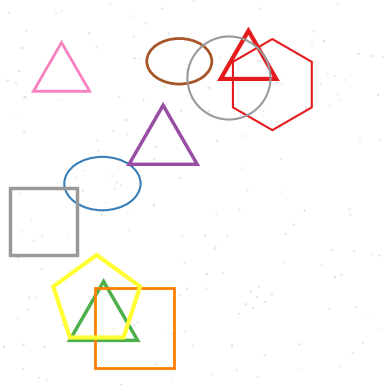[{"shape": "triangle", "thickness": 3, "radius": 0.42, "center": [0.645, 0.837]}, {"shape": "hexagon", "thickness": 1.5, "radius": 0.59, "center": [0.707, 0.78]}, {"shape": "oval", "thickness": 1.5, "radius": 0.5, "center": [0.266, 0.523]}, {"shape": "triangle", "thickness": 2.5, "radius": 0.51, "center": [0.269, 0.167]}, {"shape": "triangle", "thickness": 2.5, "radius": 0.51, "center": [0.424, 0.624]}, {"shape": "square", "thickness": 2, "radius": 0.52, "center": [0.349, 0.148]}, {"shape": "pentagon", "thickness": 3, "radius": 0.59, "center": [0.251, 0.219]}, {"shape": "oval", "thickness": 2, "radius": 0.42, "center": [0.466, 0.841]}, {"shape": "triangle", "thickness": 2, "radius": 0.42, "center": [0.16, 0.805]}, {"shape": "square", "thickness": 2.5, "radius": 0.43, "center": [0.113, 0.424]}, {"shape": "circle", "thickness": 1.5, "radius": 0.54, "center": [0.595, 0.797]}]